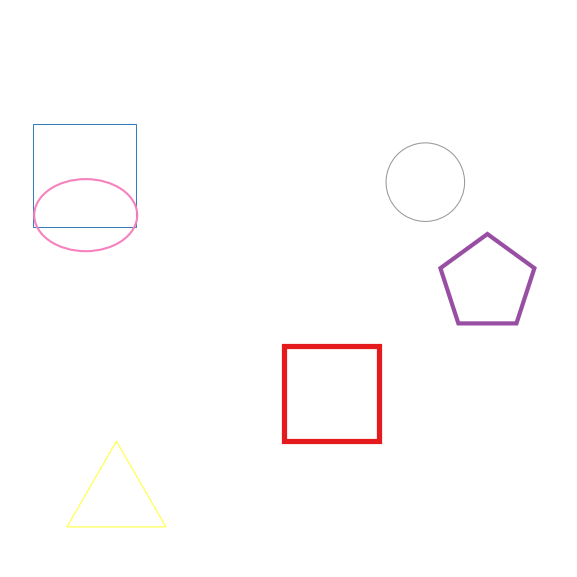[{"shape": "square", "thickness": 2.5, "radius": 0.41, "center": [0.574, 0.318]}, {"shape": "square", "thickness": 0.5, "radius": 0.45, "center": [0.146, 0.695]}, {"shape": "pentagon", "thickness": 2, "radius": 0.43, "center": [0.844, 0.508]}, {"shape": "triangle", "thickness": 0.5, "radius": 0.49, "center": [0.202, 0.136]}, {"shape": "oval", "thickness": 1, "radius": 0.45, "center": [0.148, 0.627]}, {"shape": "circle", "thickness": 0.5, "radius": 0.34, "center": [0.737, 0.684]}]